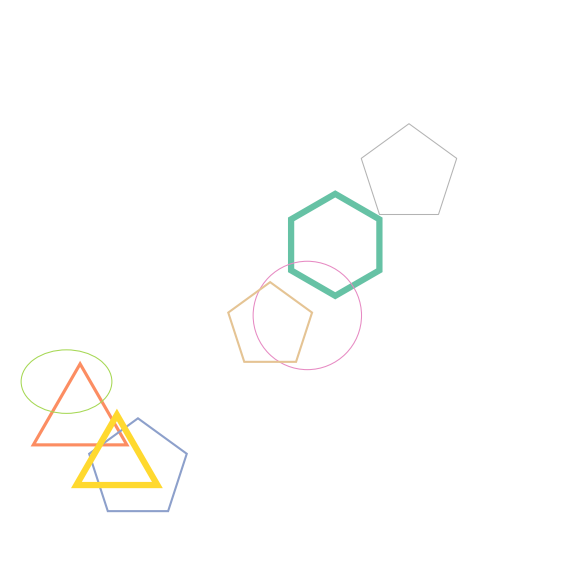[{"shape": "hexagon", "thickness": 3, "radius": 0.44, "center": [0.581, 0.575]}, {"shape": "triangle", "thickness": 1.5, "radius": 0.47, "center": [0.139, 0.276]}, {"shape": "pentagon", "thickness": 1, "radius": 0.44, "center": [0.239, 0.186]}, {"shape": "circle", "thickness": 0.5, "radius": 0.47, "center": [0.532, 0.453]}, {"shape": "oval", "thickness": 0.5, "radius": 0.39, "center": [0.115, 0.338]}, {"shape": "triangle", "thickness": 3, "radius": 0.4, "center": [0.202, 0.2]}, {"shape": "pentagon", "thickness": 1, "radius": 0.38, "center": [0.468, 0.434]}, {"shape": "pentagon", "thickness": 0.5, "radius": 0.43, "center": [0.708, 0.698]}]